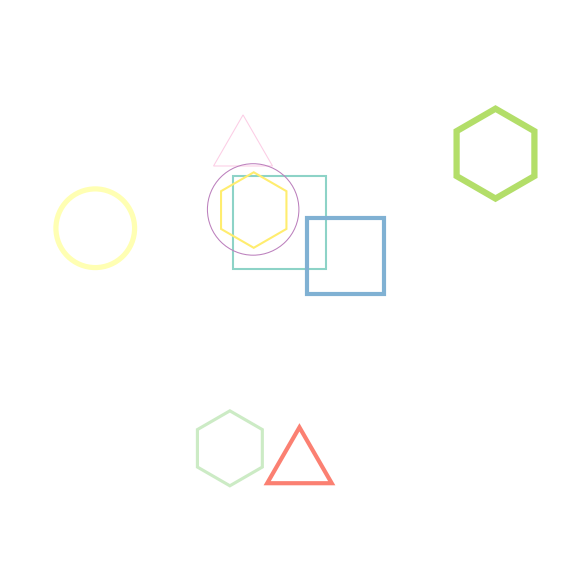[{"shape": "square", "thickness": 1, "radius": 0.4, "center": [0.484, 0.614]}, {"shape": "circle", "thickness": 2.5, "radius": 0.34, "center": [0.165, 0.604]}, {"shape": "triangle", "thickness": 2, "radius": 0.32, "center": [0.519, 0.195]}, {"shape": "square", "thickness": 2, "radius": 0.33, "center": [0.598, 0.556]}, {"shape": "hexagon", "thickness": 3, "radius": 0.39, "center": [0.858, 0.733]}, {"shape": "triangle", "thickness": 0.5, "radius": 0.29, "center": [0.421, 0.741]}, {"shape": "circle", "thickness": 0.5, "radius": 0.4, "center": [0.438, 0.636]}, {"shape": "hexagon", "thickness": 1.5, "radius": 0.32, "center": [0.398, 0.223]}, {"shape": "hexagon", "thickness": 1, "radius": 0.33, "center": [0.439, 0.635]}]